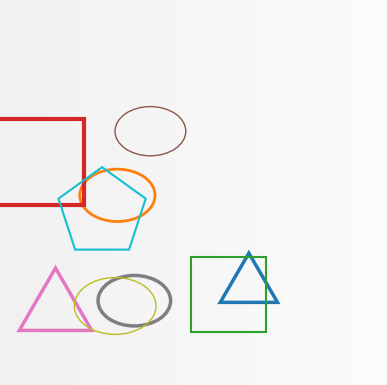[{"shape": "triangle", "thickness": 2.5, "radius": 0.43, "center": [0.642, 0.257]}, {"shape": "oval", "thickness": 2, "radius": 0.49, "center": [0.303, 0.493]}, {"shape": "square", "thickness": 1.5, "radius": 0.49, "center": [0.59, 0.236]}, {"shape": "square", "thickness": 3, "radius": 0.56, "center": [0.104, 0.58]}, {"shape": "oval", "thickness": 1, "radius": 0.46, "center": [0.388, 0.659]}, {"shape": "triangle", "thickness": 2.5, "radius": 0.54, "center": [0.143, 0.196]}, {"shape": "oval", "thickness": 2.5, "radius": 0.47, "center": [0.347, 0.219]}, {"shape": "oval", "thickness": 1, "radius": 0.53, "center": [0.297, 0.205]}, {"shape": "pentagon", "thickness": 1.5, "radius": 0.59, "center": [0.263, 0.447]}]